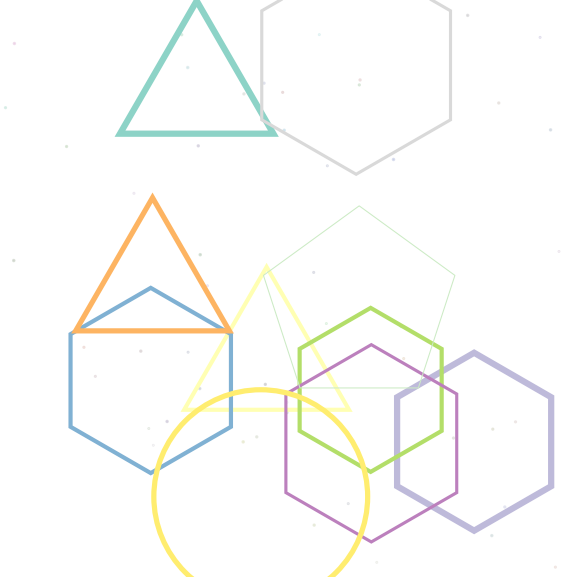[{"shape": "triangle", "thickness": 3, "radius": 0.77, "center": [0.341, 0.844]}, {"shape": "triangle", "thickness": 2, "radius": 0.82, "center": [0.462, 0.372]}, {"shape": "hexagon", "thickness": 3, "radius": 0.77, "center": [0.821, 0.234]}, {"shape": "hexagon", "thickness": 2, "radius": 0.8, "center": [0.261, 0.34]}, {"shape": "triangle", "thickness": 2.5, "radius": 0.77, "center": [0.264, 0.503]}, {"shape": "hexagon", "thickness": 2, "radius": 0.71, "center": [0.642, 0.324]}, {"shape": "hexagon", "thickness": 1.5, "radius": 0.94, "center": [0.617, 0.886]}, {"shape": "hexagon", "thickness": 1.5, "radius": 0.85, "center": [0.643, 0.232]}, {"shape": "pentagon", "thickness": 0.5, "radius": 0.87, "center": [0.622, 0.468]}, {"shape": "circle", "thickness": 2.5, "radius": 0.93, "center": [0.452, 0.139]}]